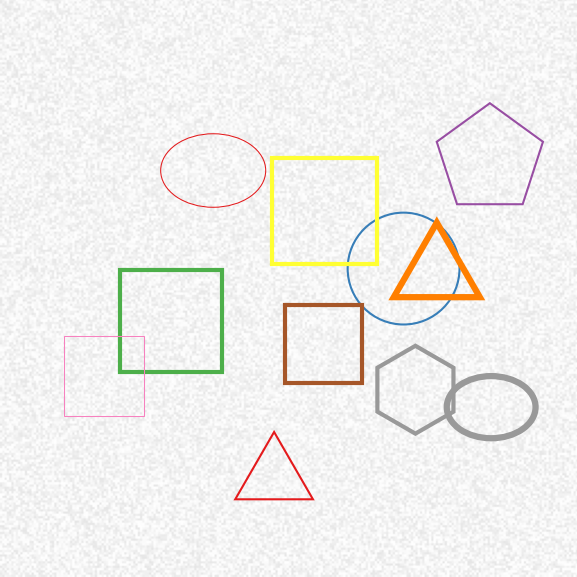[{"shape": "triangle", "thickness": 1, "radius": 0.39, "center": [0.475, 0.173]}, {"shape": "oval", "thickness": 0.5, "radius": 0.45, "center": [0.369, 0.704]}, {"shape": "circle", "thickness": 1, "radius": 0.48, "center": [0.699, 0.534]}, {"shape": "square", "thickness": 2, "radius": 0.44, "center": [0.296, 0.443]}, {"shape": "pentagon", "thickness": 1, "radius": 0.48, "center": [0.848, 0.724]}, {"shape": "triangle", "thickness": 3, "radius": 0.43, "center": [0.756, 0.528]}, {"shape": "square", "thickness": 2, "radius": 0.46, "center": [0.562, 0.634]}, {"shape": "square", "thickness": 2, "radius": 0.33, "center": [0.561, 0.403]}, {"shape": "square", "thickness": 0.5, "radius": 0.35, "center": [0.18, 0.349]}, {"shape": "oval", "thickness": 3, "radius": 0.38, "center": [0.851, 0.294]}, {"shape": "hexagon", "thickness": 2, "radius": 0.38, "center": [0.719, 0.324]}]